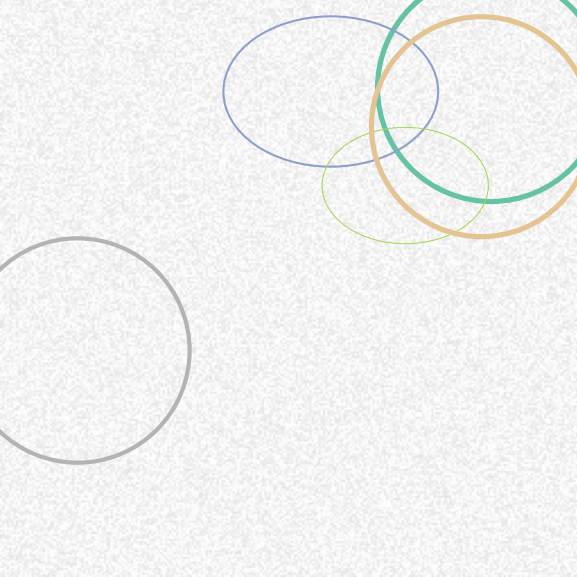[{"shape": "circle", "thickness": 2.5, "radius": 0.98, "center": [0.85, 0.847]}, {"shape": "oval", "thickness": 1, "radius": 0.93, "center": [0.573, 0.841]}, {"shape": "oval", "thickness": 0.5, "radius": 0.72, "center": [0.702, 0.678]}, {"shape": "circle", "thickness": 2.5, "radius": 0.95, "center": [0.834, 0.78]}, {"shape": "circle", "thickness": 2, "radius": 0.97, "center": [0.134, 0.392]}]